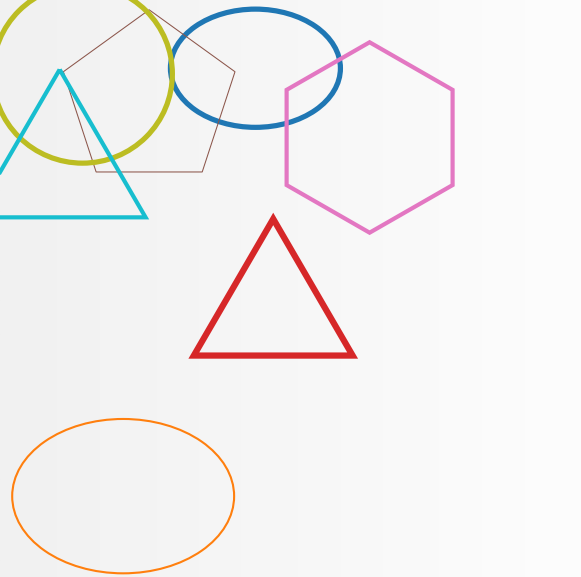[{"shape": "oval", "thickness": 2.5, "radius": 0.73, "center": [0.439, 0.881]}, {"shape": "oval", "thickness": 1, "radius": 0.95, "center": [0.212, 0.14]}, {"shape": "triangle", "thickness": 3, "radius": 0.79, "center": [0.47, 0.462]}, {"shape": "pentagon", "thickness": 0.5, "radius": 0.78, "center": [0.257, 0.827]}, {"shape": "hexagon", "thickness": 2, "radius": 0.82, "center": [0.636, 0.761]}, {"shape": "circle", "thickness": 2.5, "radius": 0.77, "center": [0.142, 0.871]}, {"shape": "triangle", "thickness": 2, "radius": 0.85, "center": [0.103, 0.708]}]